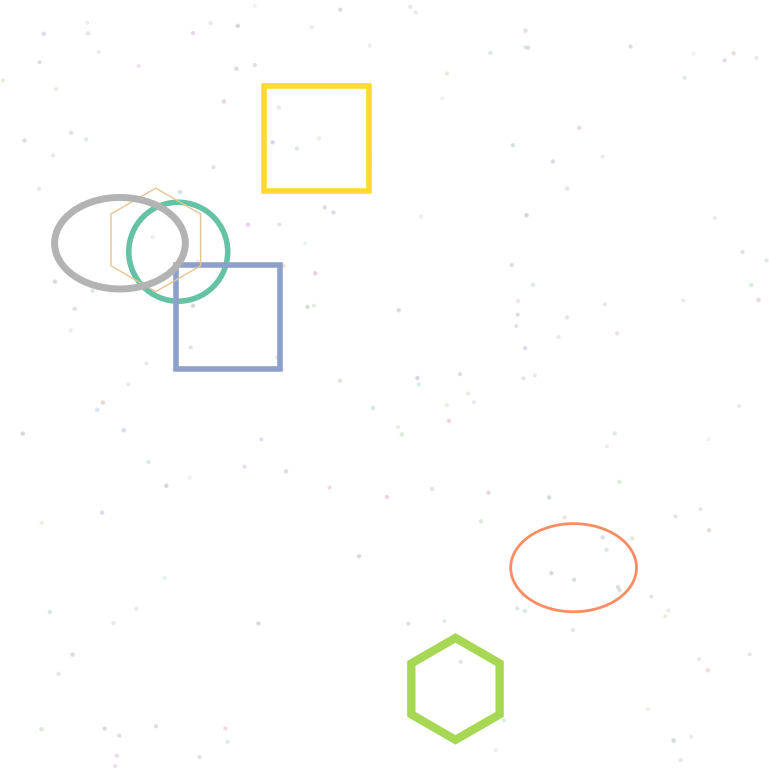[{"shape": "circle", "thickness": 2, "radius": 0.32, "center": [0.231, 0.673]}, {"shape": "oval", "thickness": 1, "radius": 0.41, "center": [0.745, 0.263]}, {"shape": "square", "thickness": 2, "radius": 0.34, "center": [0.296, 0.589]}, {"shape": "hexagon", "thickness": 3, "radius": 0.33, "center": [0.592, 0.105]}, {"shape": "square", "thickness": 2, "radius": 0.34, "center": [0.411, 0.821]}, {"shape": "hexagon", "thickness": 0.5, "radius": 0.34, "center": [0.202, 0.688]}, {"shape": "oval", "thickness": 2.5, "radius": 0.42, "center": [0.156, 0.684]}]